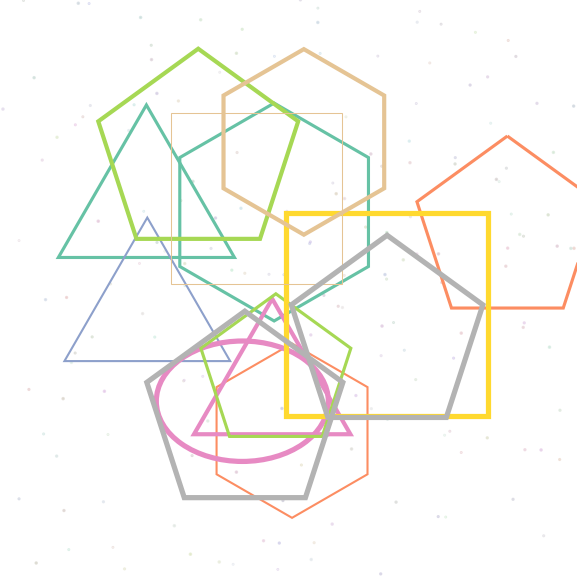[{"shape": "hexagon", "thickness": 1.5, "radius": 0.94, "center": [0.475, 0.632]}, {"shape": "triangle", "thickness": 1.5, "radius": 0.88, "center": [0.254, 0.641]}, {"shape": "pentagon", "thickness": 1.5, "radius": 0.82, "center": [0.879, 0.599]}, {"shape": "hexagon", "thickness": 1, "radius": 0.75, "center": [0.506, 0.253]}, {"shape": "triangle", "thickness": 1, "radius": 0.83, "center": [0.255, 0.457]}, {"shape": "triangle", "thickness": 2, "radius": 0.78, "center": [0.471, 0.325]}, {"shape": "oval", "thickness": 2.5, "radius": 0.74, "center": [0.42, 0.304]}, {"shape": "pentagon", "thickness": 2, "radius": 0.91, "center": [0.343, 0.733]}, {"shape": "pentagon", "thickness": 1.5, "radius": 0.68, "center": [0.478, 0.354]}, {"shape": "square", "thickness": 2.5, "radius": 0.87, "center": [0.671, 0.455]}, {"shape": "square", "thickness": 0.5, "radius": 0.74, "center": [0.444, 0.656]}, {"shape": "hexagon", "thickness": 2, "radius": 0.8, "center": [0.526, 0.753]}, {"shape": "pentagon", "thickness": 2.5, "radius": 0.87, "center": [0.67, 0.417]}, {"shape": "pentagon", "thickness": 2.5, "radius": 0.89, "center": [0.424, 0.282]}]